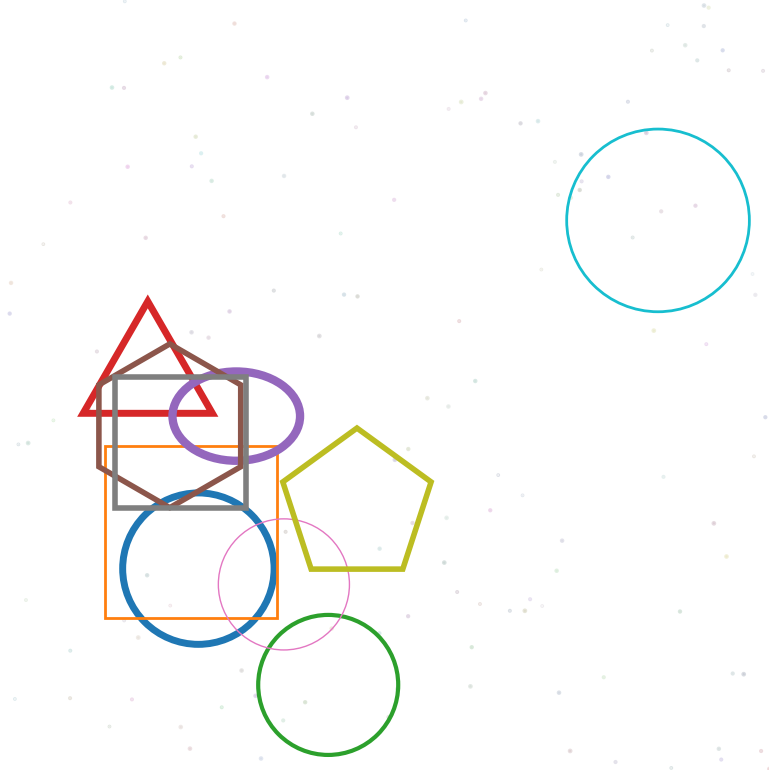[{"shape": "circle", "thickness": 2.5, "radius": 0.49, "center": [0.258, 0.262]}, {"shape": "square", "thickness": 1, "radius": 0.56, "center": [0.248, 0.309]}, {"shape": "circle", "thickness": 1.5, "radius": 0.45, "center": [0.426, 0.11]}, {"shape": "triangle", "thickness": 2.5, "radius": 0.48, "center": [0.192, 0.512]}, {"shape": "oval", "thickness": 3, "radius": 0.41, "center": [0.307, 0.46]}, {"shape": "hexagon", "thickness": 2, "radius": 0.53, "center": [0.221, 0.447]}, {"shape": "circle", "thickness": 0.5, "radius": 0.43, "center": [0.369, 0.241]}, {"shape": "square", "thickness": 2, "radius": 0.43, "center": [0.235, 0.425]}, {"shape": "pentagon", "thickness": 2, "radius": 0.51, "center": [0.464, 0.343]}, {"shape": "circle", "thickness": 1, "radius": 0.59, "center": [0.855, 0.714]}]